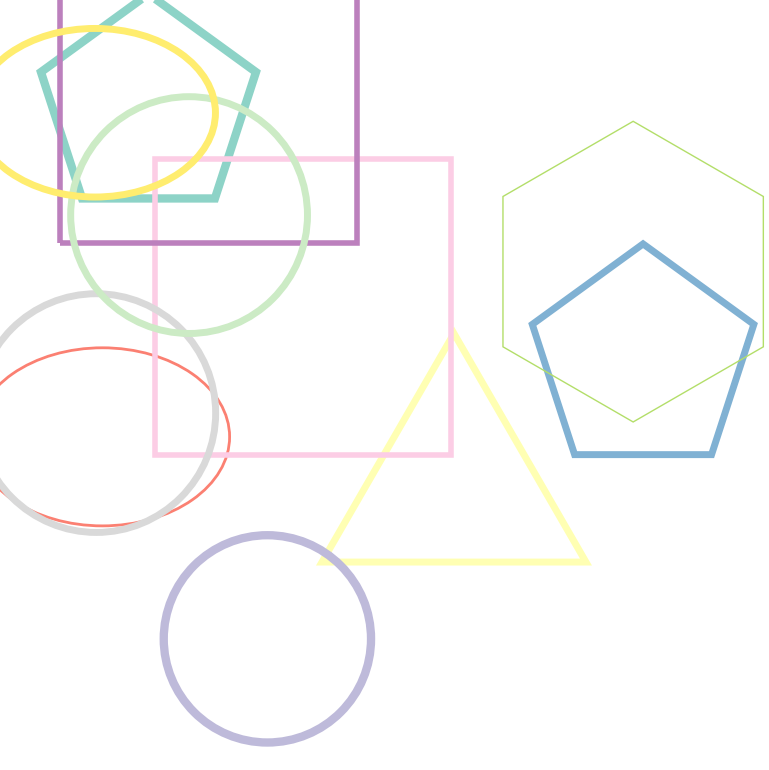[{"shape": "pentagon", "thickness": 3, "radius": 0.73, "center": [0.193, 0.861]}, {"shape": "triangle", "thickness": 2.5, "radius": 0.99, "center": [0.59, 0.369]}, {"shape": "circle", "thickness": 3, "radius": 0.67, "center": [0.347, 0.17]}, {"shape": "oval", "thickness": 1, "radius": 0.83, "center": [0.133, 0.433]}, {"shape": "pentagon", "thickness": 2.5, "radius": 0.76, "center": [0.835, 0.532]}, {"shape": "hexagon", "thickness": 0.5, "radius": 0.98, "center": [0.822, 0.647]}, {"shape": "square", "thickness": 2, "radius": 0.96, "center": [0.394, 0.601]}, {"shape": "circle", "thickness": 2.5, "radius": 0.78, "center": [0.125, 0.464]}, {"shape": "square", "thickness": 2, "radius": 0.97, "center": [0.271, 0.878]}, {"shape": "circle", "thickness": 2.5, "radius": 0.77, "center": [0.246, 0.721]}, {"shape": "oval", "thickness": 2.5, "radius": 0.78, "center": [0.123, 0.854]}]